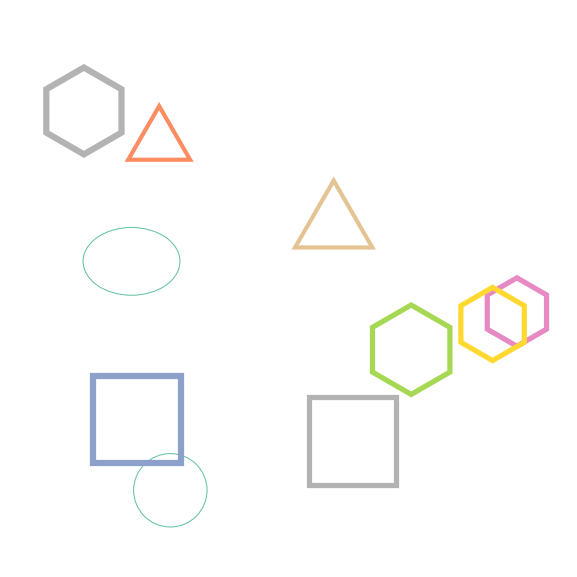[{"shape": "oval", "thickness": 0.5, "radius": 0.42, "center": [0.228, 0.547]}, {"shape": "circle", "thickness": 0.5, "radius": 0.32, "center": [0.295, 0.15]}, {"shape": "triangle", "thickness": 2, "radius": 0.31, "center": [0.276, 0.753]}, {"shape": "square", "thickness": 3, "radius": 0.38, "center": [0.237, 0.273]}, {"shape": "hexagon", "thickness": 2.5, "radius": 0.3, "center": [0.895, 0.459]}, {"shape": "hexagon", "thickness": 2.5, "radius": 0.39, "center": [0.712, 0.394]}, {"shape": "hexagon", "thickness": 2.5, "radius": 0.32, "center": [0.853, 0.438]}, {"shape": "triangle", "thickness": 2, "radius": 0.39, "center": [0.578, 0.609]}, {"shape": "square", "thickness": 2.5, "radius": 0.38, "center": [0.61, 0.236]}, {"shape": "hexagon", "thickness": 3, "radius": 0.38, "center": [0.145, 0.807]}]